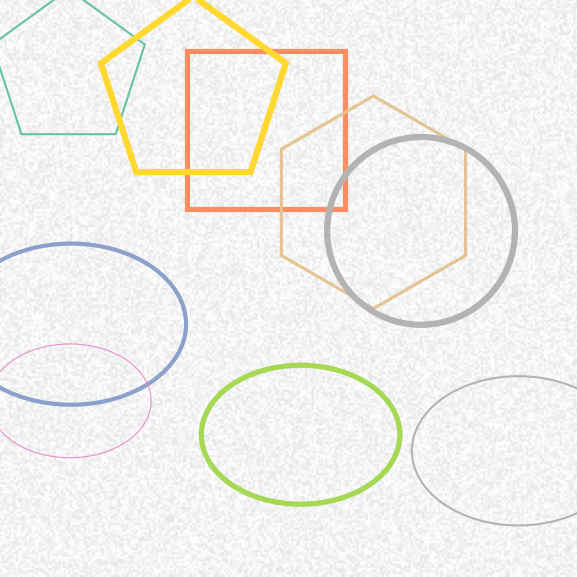[{"shape": "pentagon", "thickness": 1, "radius": 0.69, "center": [0.119, 0.879]}, {"shape": "square", "thickness": 2.5, "radius": 0.68, "center": [0.461, 0.773]}, {"shape": "oval", "thickness": 2, "radius": 1.0, "center": [0.123, 0.438]}, {"shape": "oval", "thickness": 0.5, "radius": 0.7, "center": [0.121, 0.305]}, {"shape": "oval", "thickness": 2.5, "radius": 0.86, "center": [0.521, 0.246]}, {"shape": "pentagon", "thickness": 3, "radius": 0.84, "center": [0.335, 0.837]}, {"shape": "hexagon", "thickness": 1.5, "radius": 0.92, "center": [0.647, 0.649]}, {"shape": "oval", "thickness": 1, "radius": 0.92, "center": [0.898, 0.219]}, {"shape": "circle", "thickness": 3, "radius": 0.81, "center": [0.729, 0.599]}]